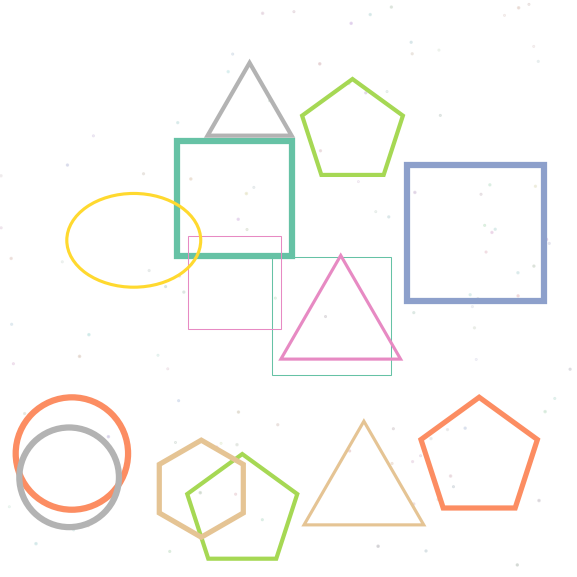[{"shape": "square", "thickness": 0.5, "radius": 0.51, "center": [0.574, 0.452]}, {"shape": "square", "thickness": 3, "radius": 0.5, "center": [0.406, 0.656]}, {"shape": "pentagon", "thickness": 2.5, "radius": 0.53, "center": [0.83, 0.205]}, {"shape": "circle", "thickness": 3, "radius": 0.49, "center": [0.124, 0.214]}, {"shape": "square", "thickness": 3, "radius": 0.59, "center": [0.824, 0.596]}, {"shape": "triangle", "thickness": 1.5, "radius": 0.6, "center": [0.59, 0.437]}, {"shape": "square", "thickness": 0.5, "radius": 0.4, "center": [0.407, 0.51]}, {"shape": "pentagon", "thickness": 2, "radius": 0.46, "center": [0.61, 0.77]}, {"shape": "pentagon", "thickness": 2, "radius": 0.5, "center": [0.419, 0.113]}, {"shape": "oval", "thickness": 1.5, "radius": 0.58, "center": [0.232, 0.583]}, {"shape": "triangle", "thickness": 1.5, "radius": 0.6, "center": [0.63, 0.15]}, {"shape": "hexagon", "thickness": 2.5, "radius": 0.42, "center": [0.349, 0.153]}, {"shape": "circle", "thickness": 3, "radius": 0.43, "center": [0.12, 0.173]}, {"shape": "triangle", "thickness": 2, "radius": 0.42, "center": [0.432, 0.806]}]